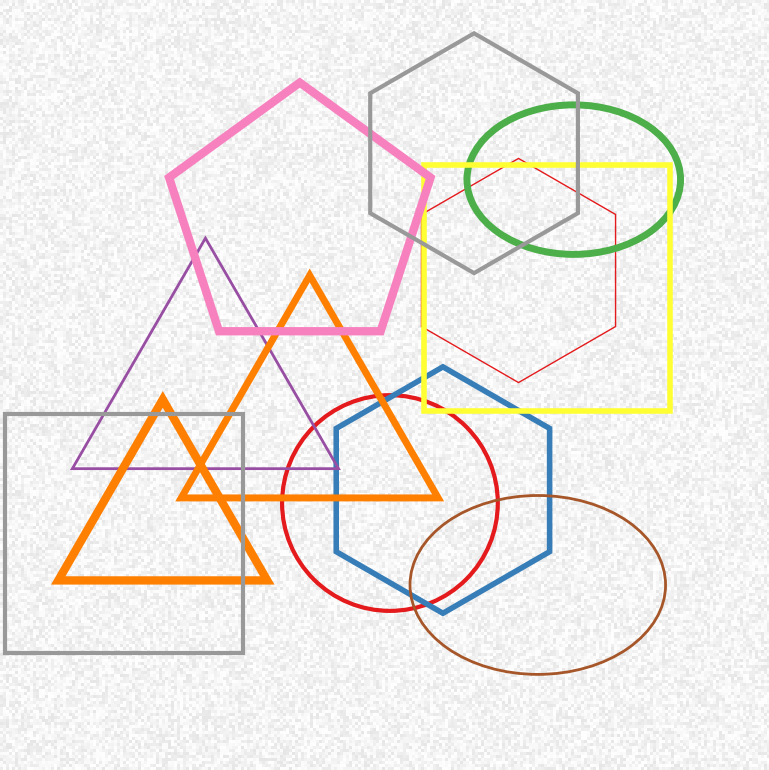[{"shape": "circle", "thickness": 1.5, "radius": 0.7, "center": [0.506, 0.347]}, {"shape": "hexagon", "thickness": 0.5, "radius": 0.73, "center": [0.673, 0.649]}, {"shape": "hexagon", "thickness": 2, "radius": 0.8, "center": [0.575, 0.364]}, {"shape": "oval", "thickness": 2.5, "radius": 0.69, "center": [0.745, 0.767]}, {"shape": "triangle", "thickness": 1, "radius": 1.0, "center": [0.267, 0.491]}, {"shape": "triangle", "thickness": 3, "radius": 0.78, "center": [0.211, 0.325]}, {"shape": "triangle", "thickness": 2.5, "radius": 0.96, "center": [0.402, 0.45]}, {"shape": "square", "thickness": 2, "radius": 0.8, "center": [0.71, 0.626]}, {"shape": "oval", "thickness": 1, "radius": 0.83, "center": [0.698, 0.24]}, {"shape": "pentagon", "thickness": 3, "radius": 0.89, "center": [0.389, 0.714]}, {"shape": "square", "thickness": 1.5, "radius": 0.77, "center": [0.161, 0.307]}, {"shape": "hexagon", "thickness": 1.5, "radius": 0.78, "center": [0.616, 0.801]}]